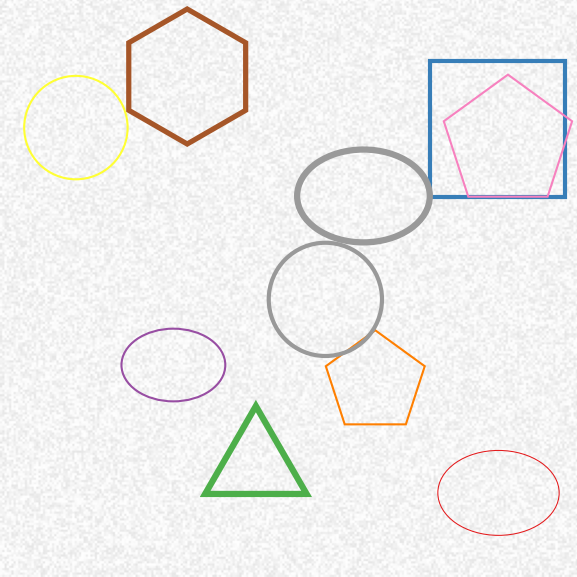[{"shape": "oval", "thickness": 0.5, "radius": 0.53, "center": [0.863, 0.146]}, {"shape": "square", "thickness": 2, "radius": 0.59, "center": [0.861, 0.776]}, {"shape": "triangle", "thickness": 3, "radius": 0.51, "center": [0.443, 0.195]}, {"shape": "oval", "thickness": 1, "radius": 0.45, "center": [0.3, 0.367]}, {"shape": "pentagon", "thickness": 1, "radius": 0.45, "center": [0.65, 0.337]}, {"shape": "circle", "thickness": 1, "radius": 0.45, "center": [0.131, 0.778]}, {"shape": "hexagon", "thickness": 2.5, "radius": 0.58, "center": [0.324, 0.867]}, {"shape": "pentagon", "thickness": 1, "radius": 0.58, "center": [0.88, 0.753]}, {"shape": "oval", "thickness": 3, "radius": 0.57, "center": [0.629, 0.66]}, {"shape": "circle", "thickness": 2, "radius": 0.49, "center": [0.563, 0.481]}]